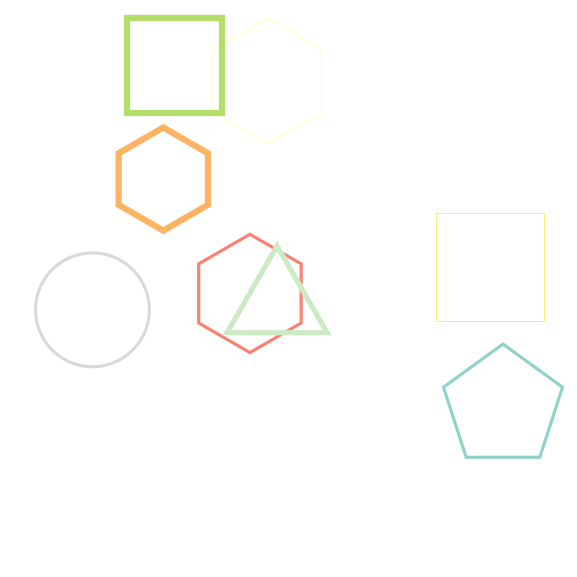[{"shape": "pentagon", "thickness": 1.5, "radius": 0.54, "center": [0.871, 0.295]}, {"shape": "hexagon", "thickness": 0.5, "radius": 0.54, "center": [0.463, 0.859]}, {"shape": "hexagon", "thickness": 1.5, "radius": 0.51, "center": [0.433, 0.491]}, {"shape": "hexagon", "thickness": 3, "radius": 0.45, "center": [0.283, 0.689]}, {"shape": "square", "thickness": 3, "radius": 0.41, "center": [0.302, 0.886]}, {"shape": "circle", "thickness": 1.5, "radius": 0.49, "center": [0.16, 0.463]}, {"shape": "triangle", "thickness": 2.5, "radius": 0.5, "center": [0.48, 0.473]}, {"shape": "square", "thickness": 0.5, "radius": 0.47, "center": [0.848, 0.537]}]